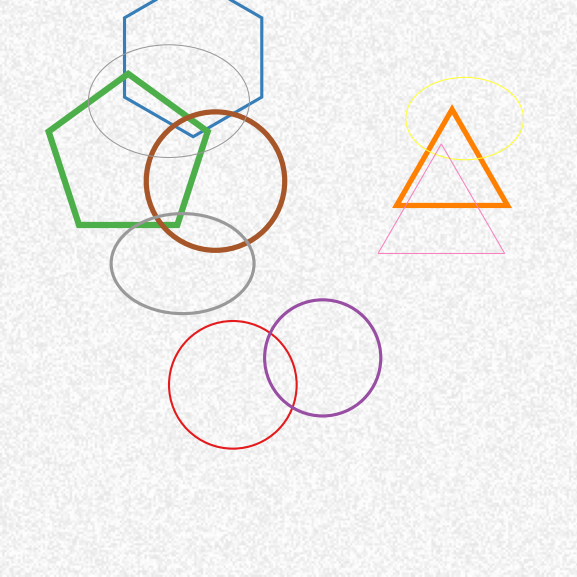[{"shape": "circle", "thickness": 1, "radius": 0.55, "center": [0.403, 0.333]}, {"shape": "hexagon", "thickness": 1.5, "radius": 0.69, "center": [0.334, 0.9]}, {"shape": "pentagon", "thickness": 3, "radius": 0.72, "center": [0.222, 0.727]}, {"shape": "circle", "thickness": 1.5, "radius": 0.5, "center": [0.559, 0.379]}, {"shape": "triangle", "thickness": 2.5, "radius": 0.55, "center": [0.783, 0.699]}, {"shape": "oval", "thickness": 0.5, "radius": 0.51, "center": [0.805, 0.794]}, {"shape": "circle", "thickness": 2.5, "radius": 0.6, "center": [0.373, 0.686]}, {"shape": "triangle", "thickness": 0.5, "radius": 0.63, "center": [0.764, 0.623]}, {"shape": "oval", "thickness": 0.5, "radius": 0.7, "center": [0.292, 0.824]}, {"shape": "oval", "thickness": 1.5, "radius": 0.62, "center": [0.316, 0.543]}]